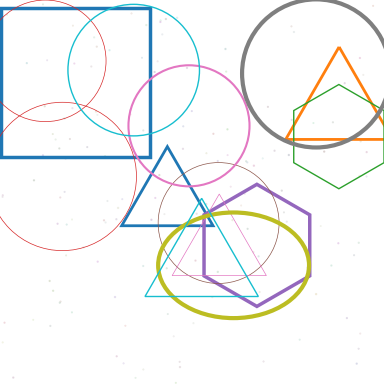[{"shape": "triangle", "thickness": 2, "radius": 0.69, "center": [0.435, 0.482]}, {"shape": "square", "thickness": 2.5, "radius": 0.97, "center": [0.195, 0.786]}, {"shape": "triangle", "thickness": 2, "radius": 0.8, "center": [0.881, 0.718]}, {"shape": "hexagon", "thickness": 1, "radius": 0.68, "center": [0.88, 0.645]}, {"shape": "circle", "thickness": 0.5, "radius": 0.79, "center": [0.118, 0.842]}, {"shape": "circle", "thickness": 0.5, "radius": 0.96, "center": [0.162, 0.542]}, {"shape": "hexagon", "thickness": 2.5, "radius": 0.79, "center": [0.667, 0.363]}, {"shape": "circle", "thickness": 0.5, "radius": 0.79, "center": [0.568, 0.421]}, {"shape": "circle", "thickness": 1.5, "radius": 0.79, "center": [0.491, 0.673]}, {"shape": "triangle", "thickness": 0.5, "radius": 0.71, "center": [0.57, 0.355]}, {"shape": "circle", "thickness": 3, "radius": 0.96, "center": [0.821, 0.809]}, {"shape": "oval", "thickness": 3, "radius": 0.98, "center": [0.607, 0.311]}, {"shape": "circle", "thickness": 1, "radius": 0.85, "center": [0.347, 0.818]}, {"shape": "triangle", "thickness": 1, "radius": 0.85, "center": [0.524, 0.315]}]